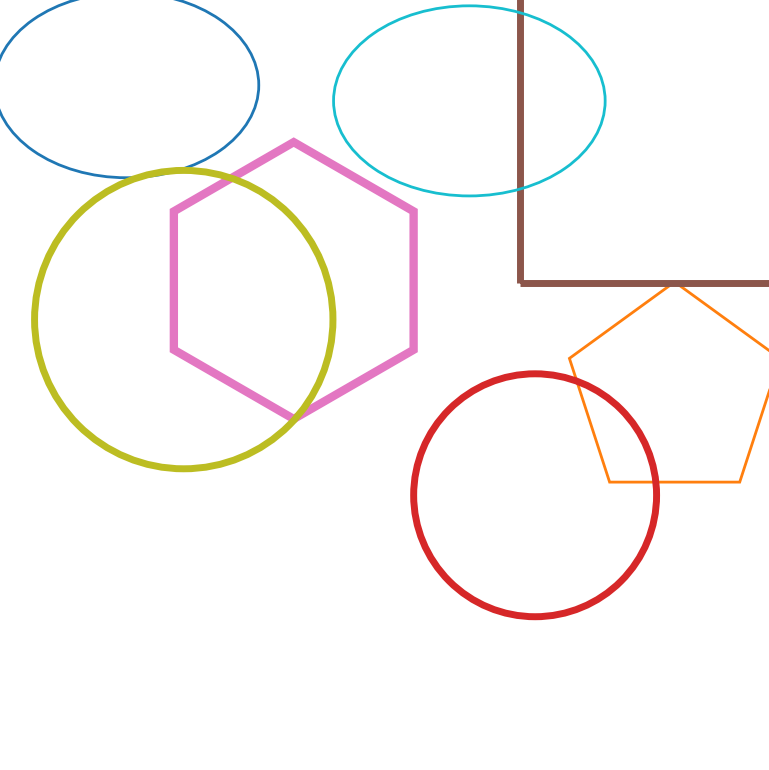[{"shape": "oval", "thickness": 1, "radius": 0.86, "center": [0.164, 0.889]}, {"shape": "pentagon", "thickness": 1, "radius": 0.72, "center": [0.876, 0.49]}, {"shape": "circle", "thickness": 2.5, "radius": 0.79, "center": [0.695, 0.357]}, {"shape": "square", "thickness": 2.5, "radius": 0.94, "center": [0.862, 0.819]}, {"shape": "hexagon", "thickness": 3, "radius": 0.9, "center": [0.381, 0.636]}, {"shape": "circle", "thickness": 2.5, "radius": 0.97, "center": [0.239, 0.585]}, {"shape": "oval", "thickness": 1, "radius": 0.88, "center": [0.61, 0.869]}]